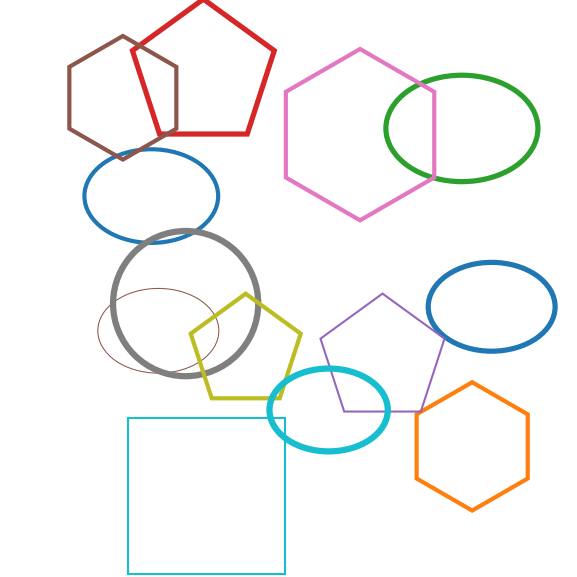[{"shape": "oval", "thickness": 2, "radius": 0.58, "center": [0.262, 0.66]}, {"shape": "oval", "thickness": 2.5, "radius": 0.55, "center": [0.851, 0.468]}, {"shape": "hexagon", "thickness": 2, "radius": 0.56, "center": [0.818, 0.226]}, {"shape": "oval", "thickness": 2.5, "radius": 0.66, "center": [0.8, 0.777]}, {"shape": "pentagon", "thickness": 2.5, "radius": 0.65, "center": [0.352, 0.872]}, {"shape": "pentagon", "thickness": 1, "radius": 0.56, "center": [0.662, 0.378]}, {"shape": "oval", "thickness": 0.5, "radius": 0.52, "center": [0.274, 0.426]}, {"shape": "hexagon", "thickness": 2, "radius": 0.53, "center": [0.213, 0.83]}, {"shape": "hexagon", "thickness": 2, "radius": 0.74, "center": [0.623, 0.766]}, {"shape": "circle", "thickness": 3, "radius": 0.63, "center": [0.321, 0.473]}, {"shape": "pentagon", "thickness": 2, "radius": 0.5, "center": [0.425, 0.39]}, {"shape": "square", "thickness": 1, "radius": 0.68, "center": [0.358, 0.14]}, {"shape": "oval", "thickness": 3, "radius": 0.51, "center": [0.569, 0.289]}]